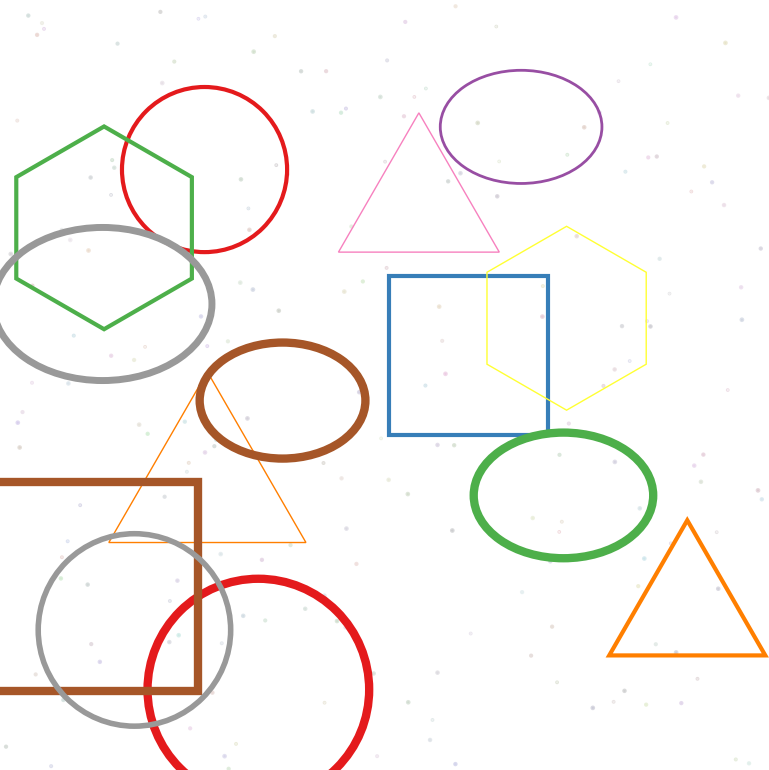[{"shape": "circle", "thickness": 1.5, "radius": 0.54, "center": [0.266, 0.78]}, {"shape": "circle", "thickness": 3, "radius": 0.72, "center": [0.336, 0.104]}, {"shape": "square", "thickness": 1.5, "radius": 0.52, "center": [0.608, 0.538]}, {"shape": "hexagon", "thickness": 1.5, "radius": 0.66, "center": [0.135, 0.704]}, {"shape": "oval", "thickness": 3, "radius": 0.58, "center": [0.732, 0.357]}, {"shape": "oval", "thickness": 1, "radius": 0.52, "center": [0.677, 0.835]}, {"shape": "triangle", "thickness": 1.5, "radius": 0.59, "center": [0.893, 0.207]}, {"shape": "triangle", "thickness": 0.5, "radius": 0.74, "center": [0.269, 0.369]}, {"shape": "hexagon", "thickness": 0.5, "radius": 0.6, "center": [0.736, 0.587]}, {"shape": "square", "thickness": 3, "radius": 0.68, "center": [0.122, 0.238]}, {"shape": "oval", "thickness": 3, "radius": 0.54, "center": [0.367, 0.48]}, {"shape": "triangle", "thickness": 0.5, "radius": 0.6, "center": [0.544, 0.733]}, {"shape": "circle", "thickness": 2, "radius": 0.62, "center": [0.175, 0.182]}, {"shape": "oval", "thickness": 2.5, "radius": 0.71, "center": [0.133, 0.605]}]